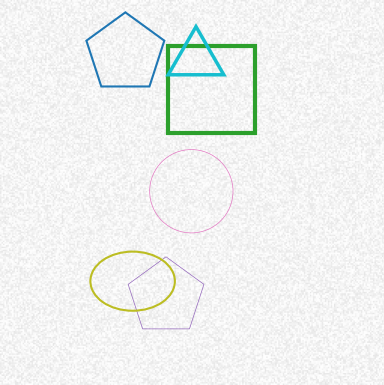[{"shape": "pentagon", "thickness": 1.5, "radius": 0.53, "center": [0.326, 0.861]}, {"shape": "square", "thickness": 3, "radius": 0.57, "center": [0.549, 0.769]}, {"shape": "pentagon", "thickness": 0.5, "radius": 0.52, "center": [0.431, 0.229]}, {"shape": "circle", "thickness": 0.5, "radius": 0.54, "center": [0.497, 0.503]}, {"shape": "oval", "thickness": 1.5, "radius": 0.55, "center": [0.345, 0.27]}, {"shape": "triangle", "thickness": 2.5, "radius": 0.42, "center": [0.509, 0.847]}]